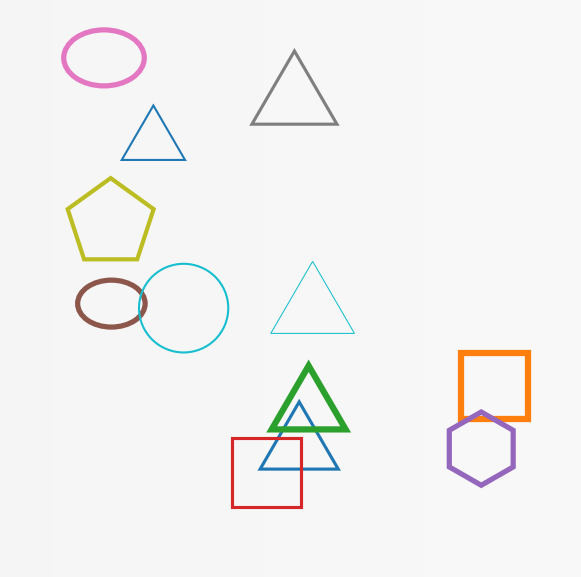[{"shape": "triangle", "thickness": 1, "radius": 0.31, "center": [0.264, 0.754]}, {"shape": "triangle", "thickness": 1.5, "radius": 0.39, "center": [0.515, 0.226]}, {"shape": "square", "thickness": 3, "radius": 0.29, "center": [0.851, 0.331]}, {"shape": "triangle", "thickness": 3, "radius": 0.37, "center": [0.531, 0.292]}, {"shape": "square", "thickness": 1.5, "radius": 0.3, "center": [0.459, 0.181]}, {"shape": "hexagon", "thickness": 2.5, "radius": 0.32, "center": [0.828, 0.222]}, {"shape": "oval", "thickness": 2.5, "radius": 0.29, "center": [0.192, 0.473]}, {"shape": "oval", "thickness": 2.5, "radius": 0.35, "center": [0.179, 0.899]}, {"shape": "triangle", "thickness": 1.5, "radius": 0.42, "center": [0.507, 0.826]}, {"shape": "pentagon", "thickness": 2, "radius": 0.39, "center": [0.19, 0.613]}, {"shape": "circle", "thickness": 1, "radius": 0.38, "center": [0.316, 0.466]}, {"shape": "triangle", "thickness": 0.5, "radius": 0.42, "center": [0.538, 0.463]}]